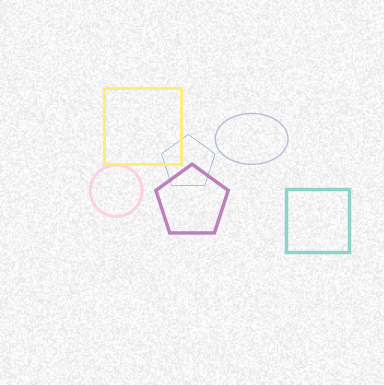[{"shape": "square", "thickness": 2.5, "radius": 0.41, "center": [0.824, 0.428]}, {"shape": "oval", "thickness": 1, "radius": 0.47, "center": [0.654, 0.639]}, {"shape": "pentagon", "thickness": 0.5, "radius": 0.37, "center": [0.489, 0.578]}, {"shape": "circle", "thickness": 2, "radius": 0.34, "center": [0.302, 0.505]}, {"shape": "pentagon", "thickness": 2.5, "radius": 0.49, "center": [0.499, 0.475]}, {"shape": "square", "thickness": 2, "radius": 0.49, "center": [0.37, 0.673]}]